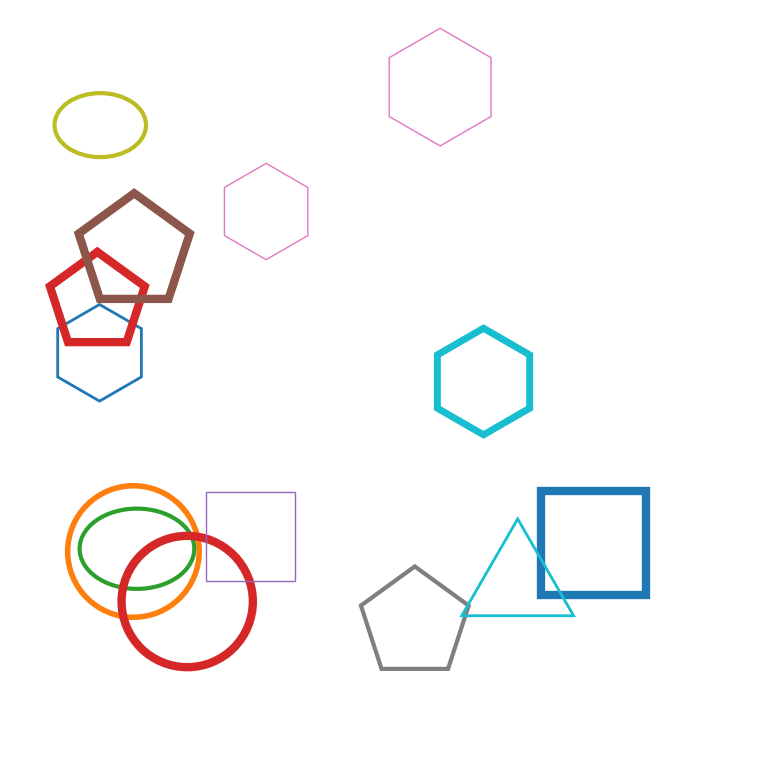[{"shape": "square", "thickness": 3, "radius": 0.34, "center": [0.771, 0.295]}, {"shape": "hexagon", "thickness": 1, "radius": 0.31, "center": [0.129, 0.542]}, {"shape": "circle", "thickness": 2, "radius": 0.43, "center": [0.173, 0.284]}, {"shape": "oval", "thickness": 1.5, "radius": 0.37, "center": [0.178, 0.287]}, {"shape": "pentagon", "thickness": 3, "radius": 0.32, "center": [0.126, 0.608]}, {"shape": "circle", "thickness": 3, "radius": 0.43, "center": [0.243, 0.219]}, {"shape": "square", "thickness": 0.5, "radius": 0.29, "center": [0.325, 0.303]}, {"shape": "pentagon", "thickness": 3, "radius": 0.38, "center": [0.174, 0.673]}, {"shape": "hexagon", "thickness": 0.5, "radius": 0.38, "center": [0.572, 0.887]}, {"shape": "hexagon", "thickness": 0.5, "radius": 0.31, "center": [0.346, 0.725]}, {"shape": "pentagon", "thickness": 1.5, "radius": 0.37, "center": [0.539, 0.191]}, {"shape": "oval", "thickness": 1.5, "radius": 0.3, "center": [0.13, 0.837]}, {"shape": "triangle", "thickness": 1, "radius": 0.42, "center": [0.672, 0.242]}, {"shape": "hexagon", "thickness": 2.5, "radius": 0.35, "center": [0.628, 0.504]}]